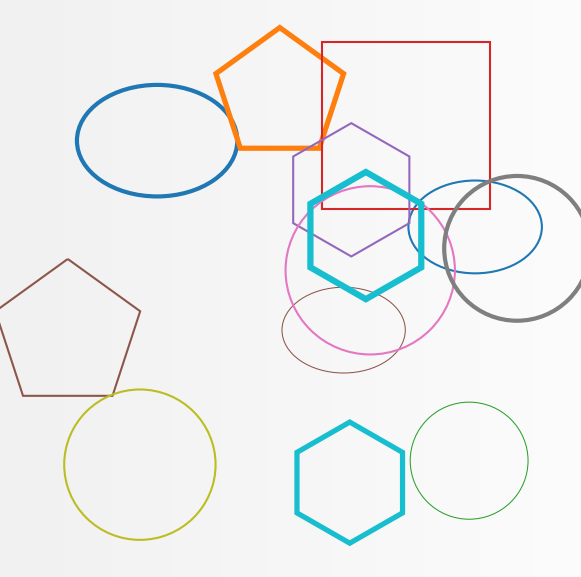[{"shape": "oval", "thickness": 2, "radius": 0.69, "center": [0.27, 0.756]}, {"shape": "oval", "thickness": 1, "radius": 0.57, "center": [0.817, 0.606]}, {"shape": "pentagon", "thickness": 2.5, "radius": 0.58, "center": [0.481, 0.836]}, {"shape": "circle", "thickness": 0.5, "radius": 0.51, "center": [0.807, 0.201]}, {"shape": "square", "thickness": 1, "radius": 0.72, "center": [0.698, 0.781]}, {"shape": "hexagon", "thickness": 1, "radius": 0.58, "center": [0.604, 0.67]}, {"shape": "oval", "thickness": 0.5, "radius": 0.53, "center": [0.591, 0.427]}, {"shape": "pentagon", "thickness": 1, "radius": 0.65, "center": [0.117, 0.42]}, {"shape": "circle", "thickness": 1, "radius": 0.73, "center": [0.637, 0.531]}, {"shape": "circle", "thickness": 2, "radius": 0.63, "center": [0.89, 0.569]}, {"shape": "circle", "thickness": 1, "radius": 0.65, "center": [0.241, 0.194]}, {"shape": "hexagon", "thickness": 3, "radius": 0.55, "center": [0.629, 0.591]}, {"shape": "hexagon", "thickness": 2.5, "radius": 0.52, "center": [0.602, 0.163]}]